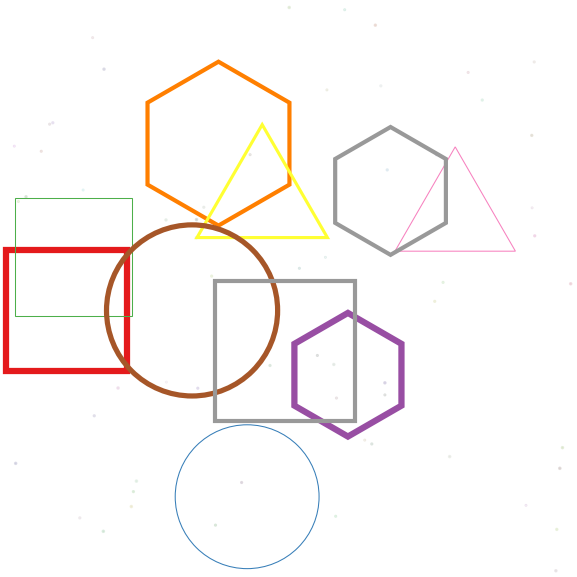[{"shape": "square", "thickness": 3, "radius": 0.52, "center": [0.116, 0.462]}, {"shape": "circle", "thickness": 0.5, "radius": 0.62, "center": [0.428, 0.139]}, {"shape": "square", "thickness": 0.5, "radius": 0.51, "center": [0.127, 0.554]}, {"shape": "hexagon", "thickness": 3, "radius": 0.54, "center": [0.602, 0.35]}, {"shape": "hexagon", "thickness": 2, "radius": 0.71, "center": [0.378, 0.75]}, {"shape": "triangle", "thickness": 1.5, "radius": 0.65, "center": [0.454, 0.653]}, {"shape": "circle", "thickness": 2.5, "radius": 0.74, "center": [0.333, 0.462]}, {"shape": "triangle", "thickness": 0.5, "radius": 0.6, "center": [0.788, 0.624]}, {"shape": "square", "thickness": 2, "radius": 0.61, "center": [0.494, 0.391]}, {"shape": "hexagon", "thickness": 2, "radius": 0.55, "center": [0.676, 0.669]}]